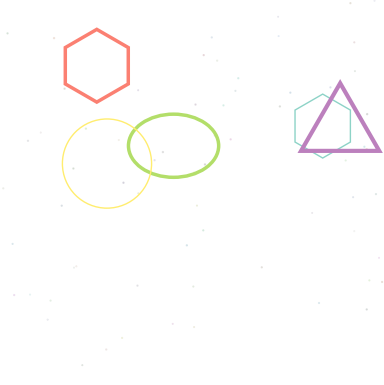[{"shape": "hexagon", "thickness": 1, "radius": 0.42, "center": [0.838, 0.673]}, {"shape": "hexagon", "thickness": 2.5, "radius": 0.47, "center": [0.251, 0.829]}, {"shape": "oval", "thickness": 2.5, "radius": 0.59, "center": [0.451, 0.621]}, {"shape": "triangle", "thickness": 3, "radius": 0.59, "center": [0.884, 0.667]}, {"shape": "circle", "thickness": 1, "radius": 0.58, "center": [0.278, 0.575]}]